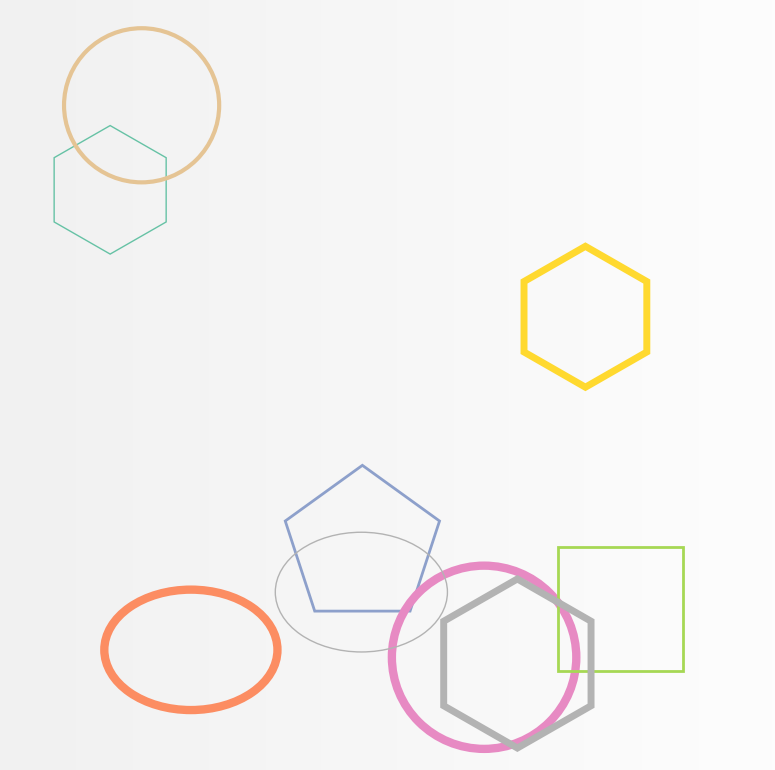[{"shape": "hexagon", "thickness": 0.5, "radius": 0.42, "center": [0.142, 0.753]}, {"shape": "oval", "thickness": 3, "radius": 0.56, "center": [0.246, 0.156]}, {"shape": "pentagon", "thickness": 1, "radius": 0.52, "center": [0.468, 0.291]}, {"shape": "circle", "thickness": 3, "radius": 0.59, "center": [0.625, 0.146]}, {"shape": "square", "thickness": 1, "radius": 0.4, "center": [0.801, 0.209]}, {"shape": "hexagon", "thickness": 2.5, "radius": 0.46, "center": [0.755, 0.589]}, {"shape": "circle", "thickness": 1.5, "radius": 0.5, "center": [0.183, 0.863]}, {"shape": "hexagon", "thickness": 2.5, "radius": 0.55, "center": [0.668, 0.138]}, {"shape": "oval", "thickness": 0.5, "radius": 0.56, "center": [0.466, 0.231]}]